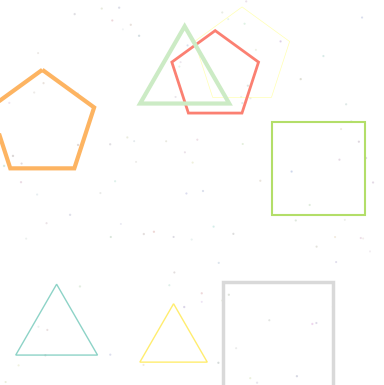[{"shape": "triangle", "thickness": 1, "radius": 0.61, "center": [0.147, 0.139]}, {"shape": "pentagon", "thickness": 0.5, "radius": 0.65, "center": [0.629, 0.852]}, {"shape": "pentagon", "thickness": 2, "radius": 0.59, "center": [0.559, 0.802]}, {"shape": "pentagon", "thickness": 3, "radius": 0.71, "center": [0.11, 0.677]}, {"shape": "square", "thickness": 1.5, "radius": 0.6, "center": [0.827, 0.562]}, {"shape": "square", "thickness": 2.5, "radius": 0.71, "center": [0.722, 0.125]}, {"shape": "triangle", "thickness": 3, "radius": 0.67, "center": [0.48, 0.798]}, {"shape": "triangle", "thickness": 1, "radius": 0.51, "center": [0.451, 0.11]}]